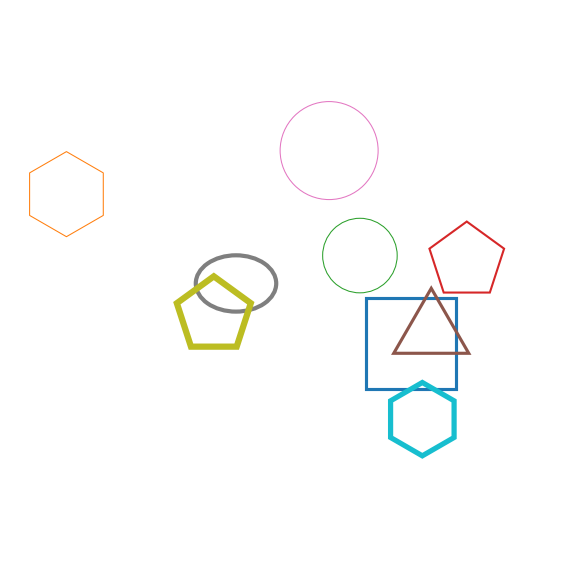[{"shape": "square", "thickness": 1.5, "radius": 0.39, "center": [0.712, 0.404]}, {"shape": "hexagon", "thickness": 0.5, "radius": 0.37, "center": [0.115, 0.663]}, {"shape": "circle", "thickness": 0.5, "radius": 0.32, "center": [0.623, 0.557]}, {"shape": "pentagon", "thickness": 1, "radius": 0.34, "center": [0.808, 0.548]}, {"shape": "triangle", "thickness": 1.5, "radius": 0.37, "center": [0.747, 0.425]}, {"shape": "circle", "thickness": 0.5, "radius": 0.42, "center": [0.57, 0.738]}, {"shape": "oval", "thickness": 2, "radius": 0.35, "center": [0.409, 0.508]}, {"shape": "pentagon", "thickness": 3, "radius": 0.34, "center": [0.37, 0.453]}, {"shape": "hexagon", "thickness": 2.5, "radius": 0.32, "center": [0.731, 0.273]}]